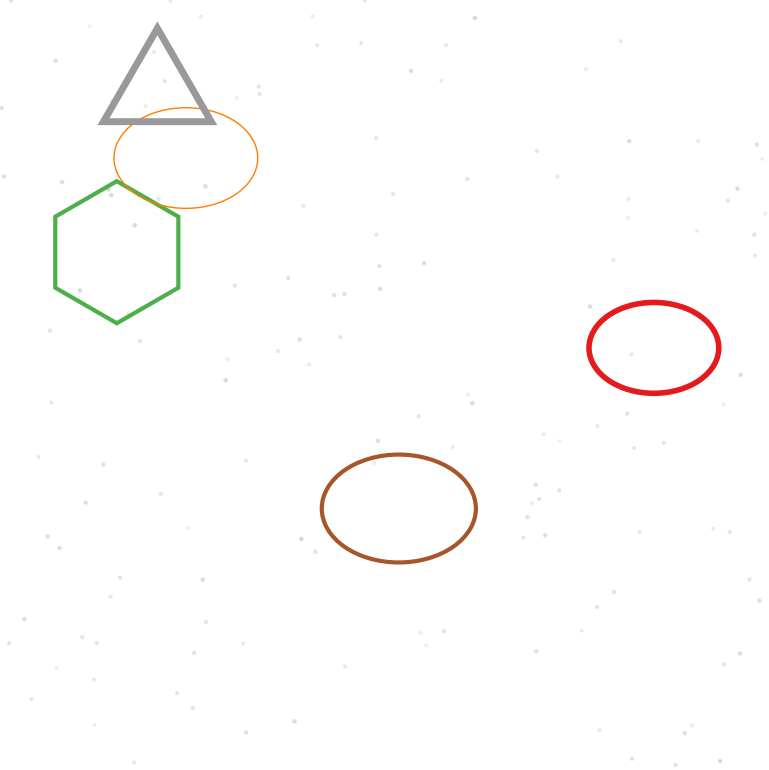[{"shape": "oval", "thickness": 2, "radius": 0.42, "center": [0.849, 0.548]}, {"shape": "hexagon", "thickness": 1.5, "radius": 0.46, "center": [0.152, 0.672]}, {"shape": "oval", "thickness": 0.5, "radius": 0.47, "center": [0.241, 0.795]}, {"shape": "oval", "thickness": 1.5, "radius": 0.5, "center": [0.518, 0.34]}, {"shape": "triangle", "thickness": 2.5, "radius": 0.4, "center": [0.204, 0.882]}]